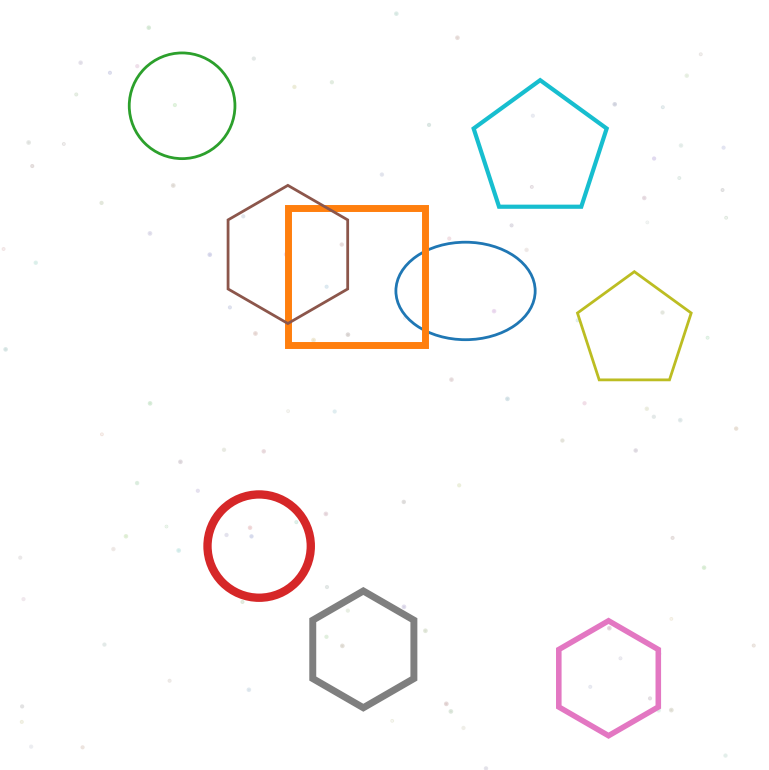[{"shape": "oval", "thickness": 1, "radius": 0.45, "center": [0.605, 0.622]}, {"shape": "square", "thickness": 2.5, "radius": 0.44, "center": [0.463, 0.641]}, {"shape": "circle", "thickness": 1, "radius": 0.34, "center": [0.236, 0.863]}, {"shape": "circle", "thickness": 3, "radius": 0.34, "center": [0.337, 0.291]}, {"shape": "hexagon", "thickness": 1, "radius": 0.45, "center": [0.374, 0.67]}, {"shape": "hexagon", "thickness": 2, "radius": 0.37, "center": [0.79, 0.119]}, {"shape": "hexagon", "thickness": 2.5, "radius": 0.38, "center": [0.472, 0.157]}, {"shape": "pentagon", "thickness": 1, "radius": 0.39, "center": [0.824, 0.569]}, {"shape": "pentagon", "thickness": 1.5, "radius": 0.45, "center": [0.702, 0.805]}]